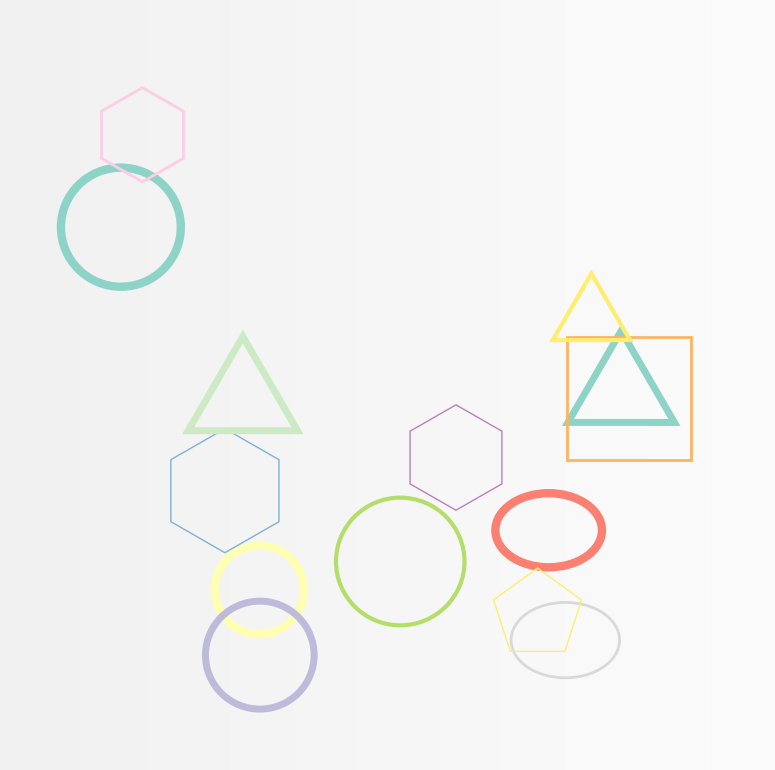[{"shape": "circle", "thickness": 3, "radius": 0.39, "center": [0.156, 0.705]}, {"shape": "triangle", "thickness": 2.5, "radius": 0.4, "center": [0.802, 0.491]}, {"shape": "circle", "thickness": 3, "radius": 0.29, "center": [0.335, 0.234]}, {"shape": "circle", "thickness": 2.5, "radius": 0.35, "center": [0.335, 0.149]}, {"shape": "oval", "thickness": 3, "radius": 0.34, "center": [0.708, 0.311]}, {"shape": "hexagon", "thickness": 0.5, "radius": 0.4, "center": [0.29, 0.363]}, {"shape": "square", "thickness": 1, "radius": 0.4, "center": [0.812, 0.483]}, {"shape": "circle", "thickness": 1.5, "radius": 0.41, "center": [0.516, 0.271]}, {"shape": "hexagon", "thickness": 1, "radius": 0.31, "center": [0.184, 0.825]}, {"shape": "oval", "thickness": 1, "radius": 0.35, "center": [0.729, 0.169]}, {"shape": "hexagon", "thickness": 0.5, "radius": 0.34, "center": [0.588, 0.406]}, {"shape": "triangle", "thickness": 2.5, "radius": 0.41, "center": [0.313, 0.481]}, {"shape": "pentagon", "thickness": 0.5, "radius": 0.3, "center": [0.694, 0.202]}, {"shape": "triangle", "thickness": 1.5, "radius": 0.29, "center": [0.763, 0.587]}]